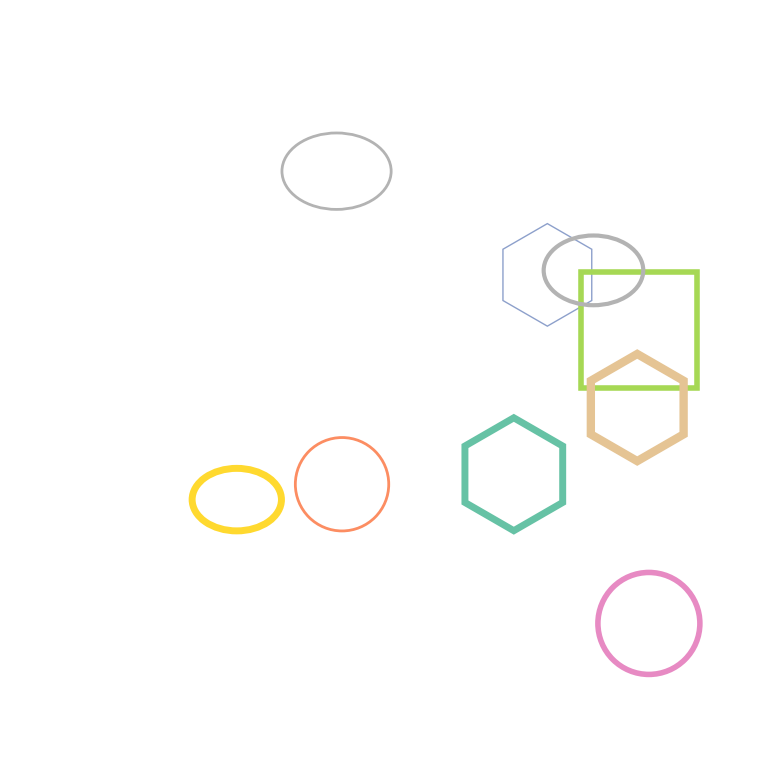[{"shape": "hexagon", "thickness": 2.5, "radius": 0.37, "center": [0.667, 0.384]}, {"shape": "circle", "thickness": 1, "radius": 0.3, "center": [0.444, 0.371]}, {"shape": "hexagon", "thickness": 0.5, "radius": 0.33, "center": [0.711, 0.643]}, {"shape": "circle", "thickness": 2, "radius": 0.33, "center": [0.843, 0.19]}, {"shape": "square", "thickness": 2, "radius": 0.38, "center": [0.83, 0.571]}, {"shape": "oval", "thickness": 2.5, "radius": 0.29, "center": [0.308, 0.351]}, {"shape": "hexagon", "thickness": 3, "radius": 0.35, "center": [0.828, 0.471]}, {"shape": "oval", "thickness": 1.5, "radius": 0.32, "center": [0.771, 0.649]}, {"shape": "oval", "thickness": 1, "radius": 0.35, "center": [0.437, 0.778]}]